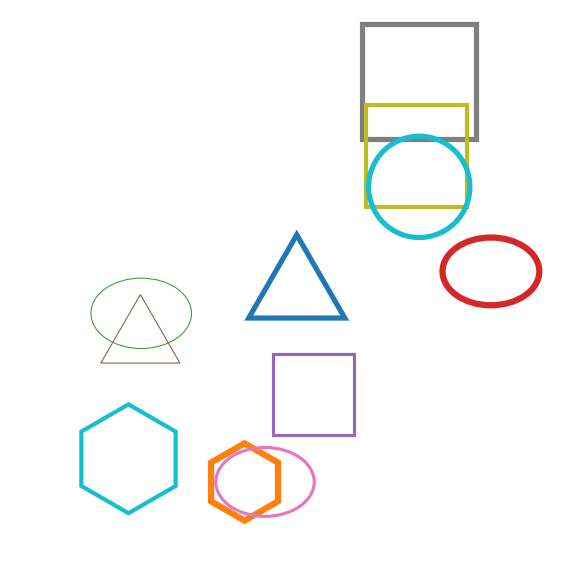[{"shape": "triangle", "thickness": 2.5, "radius": 0.48, "center": [0.514, 0.496]}, {"shape": "hexagon", "thickness": 3, "radius": 0.33, "center": [0.423, 0.165]}, {"shape": "oval", "thickness": 0.5, "radius": 0.44, "center": [0.245, 0.457]}, {"shape": "oval", "thickness": 3, "radius": 0.42, "center": [0.85, 0.529]}, {"shape": "square", "thickness": 1.5, "radius": 0.35, "center": [0.543, 0.316]}, {"shape": "triangle", "thickness": 0.5, "radius": 0.4, "center": [0.243, 0.41]}, {"shape": "oval", "thickness": 1.5, "radius": 0.43, "center": [0.459, 0.165]}, {"shape": "square", "thickness": 2.5, "radius": 0.5, "center": [0.726, 0.858]}, {"shape": "square", "thickness": 2, "radius": 0.44, "center": [0.721, 0.729]}, {"shape": "circle", "thickness": 2.5, "radius": 0.44, "center": [0.726, 0.676]}, {"shape": "hexagon", "thickness": 2, "radius": 0.47, "center": [0.222, 0.205]}]